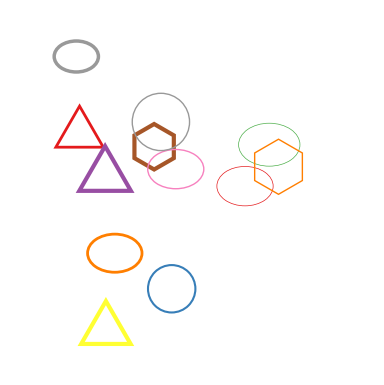[{"shape": "oval", "thickness": 0.5, "radius": 0.37, "center": [0.636, 0.516]}, {"shape": "triangle", "thickness": 2, "radius": 0.36, "center": [0.207, 0.653]}, {"shape": "circle", "thickness": 1.5, "radius": 0.31, "center": [0.446, 0.25]}, {"shape": "oval", "thickness": 0.5, "radius": 0.4, "center": [0.699, 0.624]}, {"shape": "triangle", "thickness": 3, "radius": 0.39, "center": [0.273, 0.543]}, {"shape": "hexagon", "thickness": 1, "radius": 0.36, "center": [0.723, 0.567]}, {"shape": "oval", "thickness": 2, "radius": 0.35, "center": [0.298, 0.342]}, {"shape": "triangle", "thickness": 3, "radius": 0.37, "center": [0.275, 0.144]}, {"shape": "hexagon", "thickness": 3, "radius": 0.3, "center": [0.4, 0.619]}, {"shape": "oval", "thickness": 1, "radius": 0.36, "center": [0.457, 0.561]}, {"shape": "circle", "thickness": 1, "radius": 0.37, "center": [0.418, 0.683]}, {"shape": "oval", "thickness": 2.5, "radius": 0.29, "center": [0.198, 0.853]}]